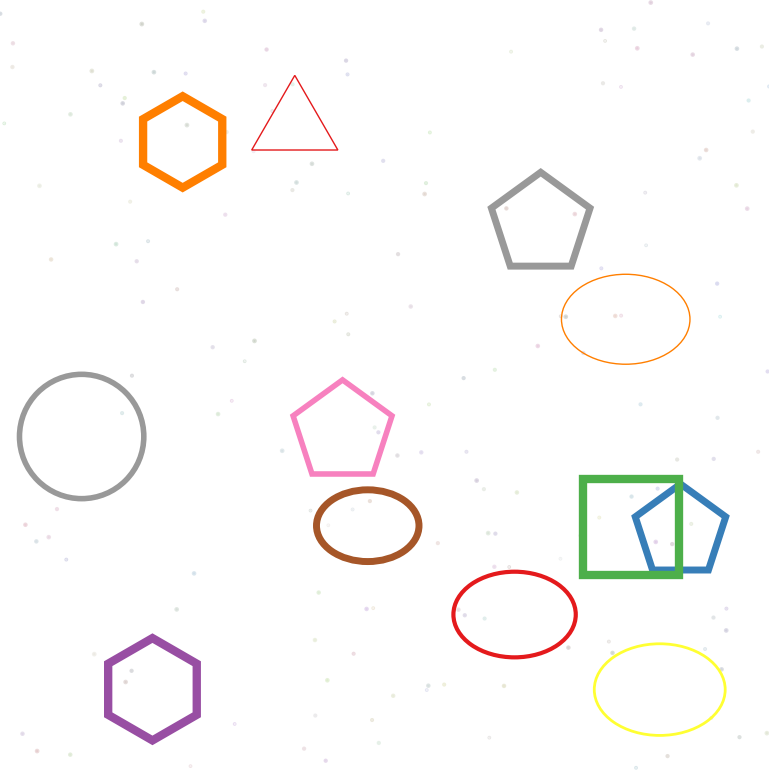[{"shape": "oval", "thickness": 1.5, "radius": 0.4, "center": [0.668, 0.202]}, {"shape": "triangle", "thickness": 0.5, "radius": 0.32, "center": [0.383, 0.837]}, {"shape": "pentagon", "thickness": 2.5, "radius": 0.31, "center": [0.884, 0.31]}, {"shape": "square", "thickness": 3, "radius": 0.31, "center": [0.819, 0.316]}, {"shape": "hexagon", "thickness": 3, "radius": 0.33, "center": [0.198, 0.105]}, {"shape": "oval", "thickness": 0.5, "radius": 0.42, "center": [0.813, 0.585]}, {"shape": "hexagon", "thickness": 3, "radius": 0.3, "center": [0.237, 0.816]}, {"shape": "oval", "thickness": 1, "radius": 0.43, "center": [0.857, 0.104]}, {"shape": "oval", "thickness": 2.5, "radius": 0.33, "center": [0.478, 0.317]}, {"shape": "pentagon", "thickness": 2, "radius": 0.34, "center": [0.445, 0.439]}, {"shape": "pentagon", "thickness": 2.5, "radius": 0.34, "center": [0.702, 0.709]}, {"shape": "circle", "thickness": 2, "radius": 0.4, "center": [0.106, 0.433]}]